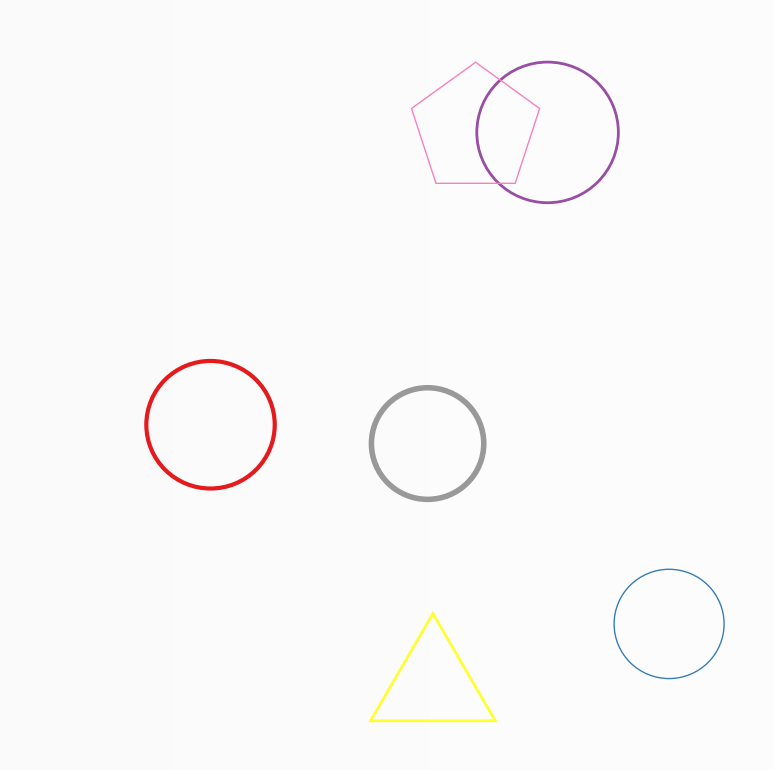[{"shape": "circle", "thickness": 1.5, "radius": 0.41, "center": [0.272, 0.448]}, {"shape": "circle", "thickness": 0.5, "radius": 0.35, "center": [0.863, 0.19]}, {"shape": "circle", "thickness": 1, "radius": 0.46, "center": [0.707, 0.828]}, {"shape": "triangle", "thickness": 1, "radius": 0.46, "center": [0.559, 0.11]}, {"shape": "pentagon", "thickness": 0.5, "radius": 0.43, "center": [0.614, 0.832]}, {"shape": "circle", "thickness": 2, "radius": 0.36, "center": [0.552, 0.424]}]